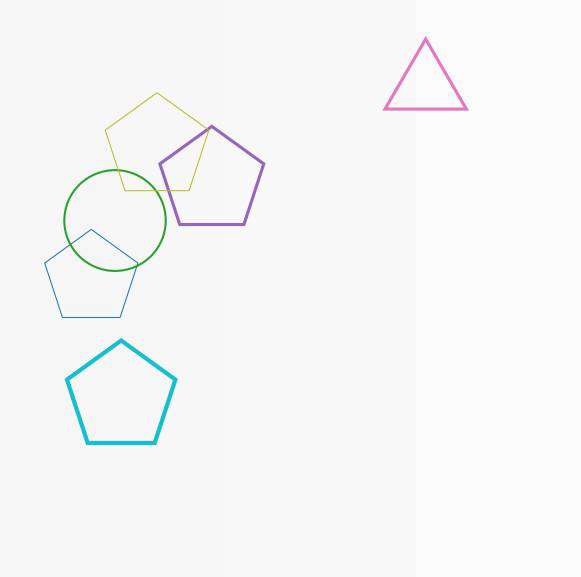[{"shape": "pentagon", "thickness": 0.5, "radius": 0.42, "center": [0.157, 0.518]}, {"shape": "circle", "thickness": 1, "radius": 0.44, "center": [0.198, 0.617]}, {"shape": "pentagon", "thickness": 1.5, "radius": 0.47, "center": [0.364, 0.686]}, {"shape": "triangle", "thickness": 1.5, "radius": 0.4, "center": [0.732, 0.851]}, {"shape": "pentagon", "thickness": 0.5, "radius": 0.47, "center": [0.27, 0.745]}, {"shape": "pentagon", "thickness": 2, "radius": 0.49, "center": [0.208, 0.311]}]